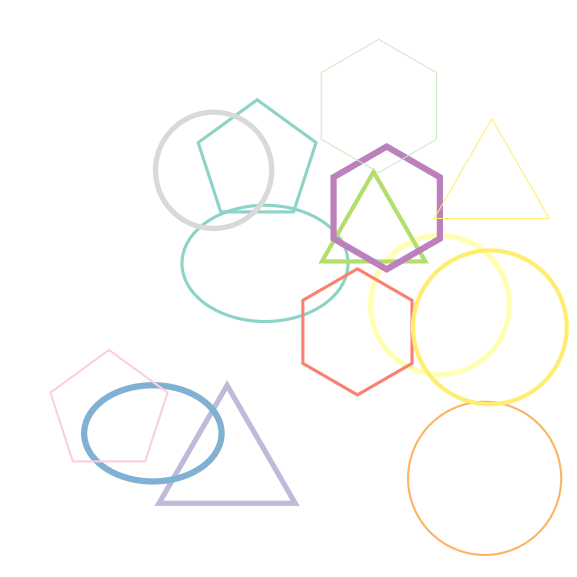[{"shape": "pentagon", "thickness": 1.5, "radius": 0.54, "center": [0.445, 0.719]}, {"shape": "oval", "thickness": 1.5, "radius": 0.72, "center": [0.459, 0.543]}, {"shape": "circle", "thickness": 2.5, "radius": 0.6, "center": [0.762, 0.471]}, {"shape": "triangle", "thickness": 2.5, "radius": 0.68, "center": [0.393, 0.196]}, {"shape": "hexagon", "thickness": 1.5, "radius": 0.55, "center": [0.619, 0.424]}, {"shape": "oval", "thickness": 3, "radius": 0.6, "center": [0.265, 0.249]}, {"shape": "circle", "thickness": 1, "radius": 0.66, "center": [0.839, 0.171]}, {"shape": "triangle", "thickness": 2, "radius": 0.52, "center": [0.647, 0.598]}, {"shape": "pentagon", "thickness": 1, "radius": 0.53, "center": [0.189, 0.286]}, {"shape": "circle", "thickness": 2.5, "radius": 0.5, "center": [0.37, 0.704]}, {"shape": "hexagon", "thickness": 3, "radius": 0.53, "center": [0.67, 0.639]}, {"shape": "hexagon", "thickness": 0.5, "radius": 0.58, "center": [0.656, 0.816]}, {"shape": "circle", "thickness": 2, "radius": 0.67, "center": [0.848, 0.432]}, {"shape": "triangle", "thickness": 0.5, "radius": 0.58, "center": [0.852, 0.678]}]